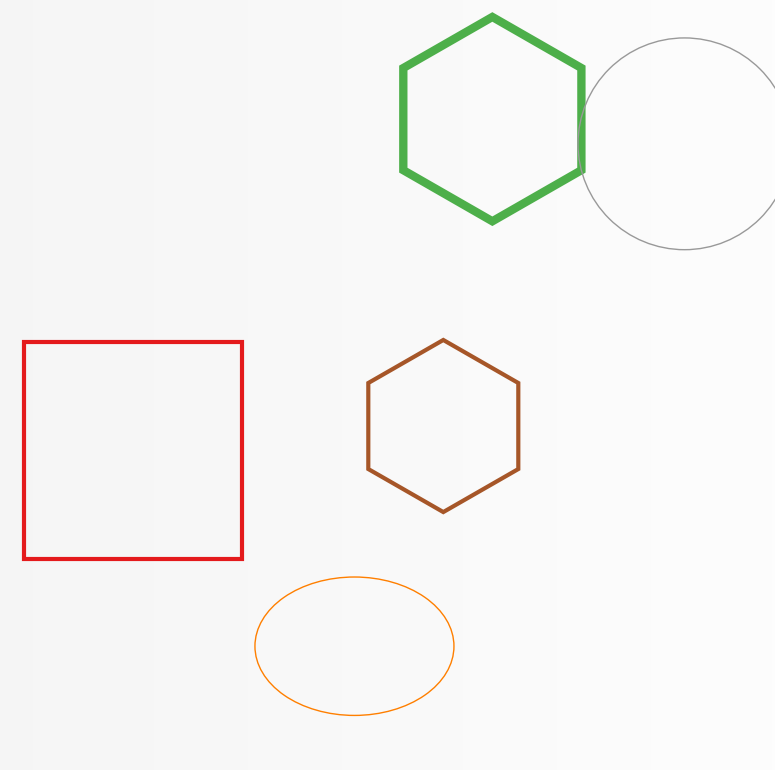[{"shape": "square", "thickness": 1.5, "radius": 0.71, "center": [0.172, 0.415]}, {"shape": "hexagon", "thickness": 3, "radius": 0.66, "center": [0.635, 0.845]}, {"shape": "oval", "thickness": 0.5, "radius": 0.64, "center": [0.457, 0.161]}, {"shape": "hexagon", "thickness": 1.5, "radius": 0.56, "center": [0.572, 0.447]}, {"shape": "circle", "thickness": 0.5, "radius": 0.69, "center": [0.883, 0.813]}]